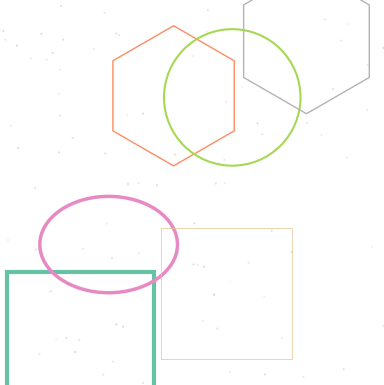[{"shape": "square", "thickness": 3, "radius": 0.95, "center": [0.209, 0.102]}, {"shape": "hexagon", "thickness": 1, "radius": 0.91, "center": [0.451, 0.751]}, {"shape": "oval", "thickness": 2.5, "radius": 0.89, "center": [0.282, 0.365]}, {"shape": "circle", "thickness": 1.5, "radius": 0.89, "center": [0.603, 0.747]}, {"shape": "square", "thickness": 0.5, "radius": 0.85, "center": [0.588, 0.238]}, {"shape": "hexagon", "thickness": 1, "radius": 0.94, "center": [0.796, 0.893]}]